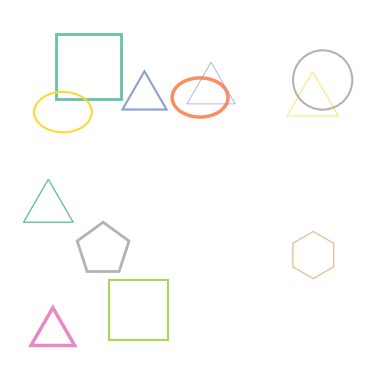[{"shape": "triangle", "thickness": 1, "radius": 0.37, "center": [0.126, 0.46]}, {"shape": "square", "thickness": 2, "radius": 0.43, "center": [0.23, 0.827]}, {"shape": "oval", "thickness": 2.5, "radius": 0.36, "center": [0.52, 0.747]}, {"shape": "triangle", "thickness": 0.5, "radius": 0.36, "center": [0.548, 0.766]}, {"shape": "triangle", "thickness": 1.5, "radius": 0.33, "center": [0.375, 0.749]}, {"shape": "triangle", "thickness": 2.5, "radius": 0.33, "center": [0.137, 0.135]}, {"shape": "square", "thickness": 1.5, "radius": 0.39, "center": [0.36, 0.195]}, {"shape": "oval", "thickness": 1.5, "radius": 0.37, "center": [0.164, 0.709]}, {"shape": "triangle", "thickness": 0.5, "radius": 0.38, "center": [0.812, 0.737]}, {"shape": "hexagon", "thickness": 1, "radius": 0.31, "center": [0.814, 0.338]}, {"shape": "circle", "thickness": 1.5, "radius": 0.39, "center": [0.838, 0.792]}, {"shape": "pentagon", "thickness": 2, "radius": 0.35, "center": [0.268, 0.352]}]